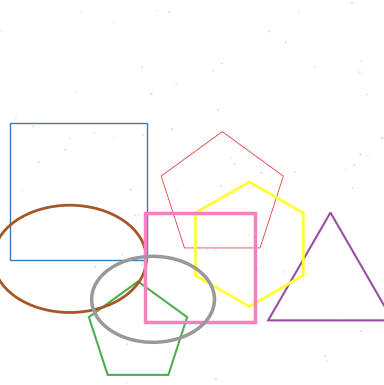[{"shape": "pentagon", "thickness": 0.5, "radius": 0.83, "center": [0.577, 0.491]}, {"shape": "square", "thickness": 1, "radius": 0.89, "center": [0.204, 0.503]}, {"shape": "pentagon", "thickness": 1.5, "radius": 0.67, "center": [0.358, 0.135]}, {"shape": "triangle", "thickness": 1.5, "radius": 0.93, "center": [0.858, 0.261]}, {"shape": "hexagon", "thickness": 2, "radius": 0.81, "center": [0.648, 0.366]}, {"shape": "oval", "thickness": 2, "radius": 1.0, "center": [0.181, 0.328]}, {"shape": "square", "thickness": 2.5, "radius": 0.71, "center": [0.52, 0.305]}, {"shape": "oval", "thickness": 2.5, "radius": 0.8, "center": [0.398, 0.223]}]